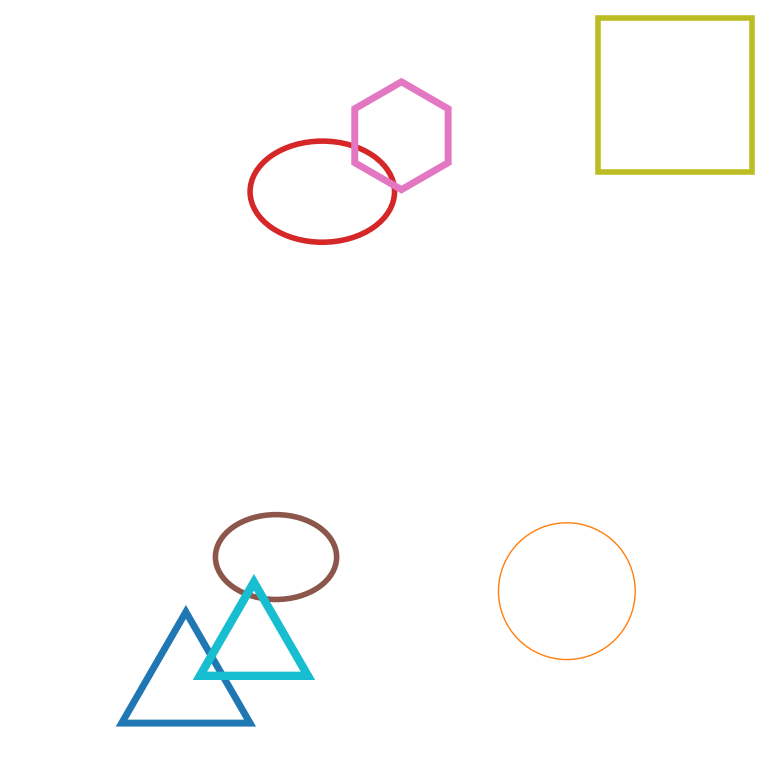[{"shape": "triangle", "thickness": 2.5, "radius": 0.48, "center": [0.241, 0.109]}, {"shape": "circle", "thickness": 0.5, "radius": 0.44, "center": [0.736, 0.232]}, {"shape": "oval", "thickness": 2, "radius": 0.47, "center": [0.419, 0.751]}, {"shape": "oval", "thickness": 2, "radius": 0.39, "center": [0.358, 0.277]}, {"shape": "hexagon", "thickness": 2.5, "radius": 0.35, "center": [0.521, 0.824]}, {"shape": "square", "thickness": 2, "radius": 0.5, "center": [0.876, 0.877]}, {"shape": "triangle", "thickness": 3, "radius": 0.41, "center": [0.33, 0.163]}]